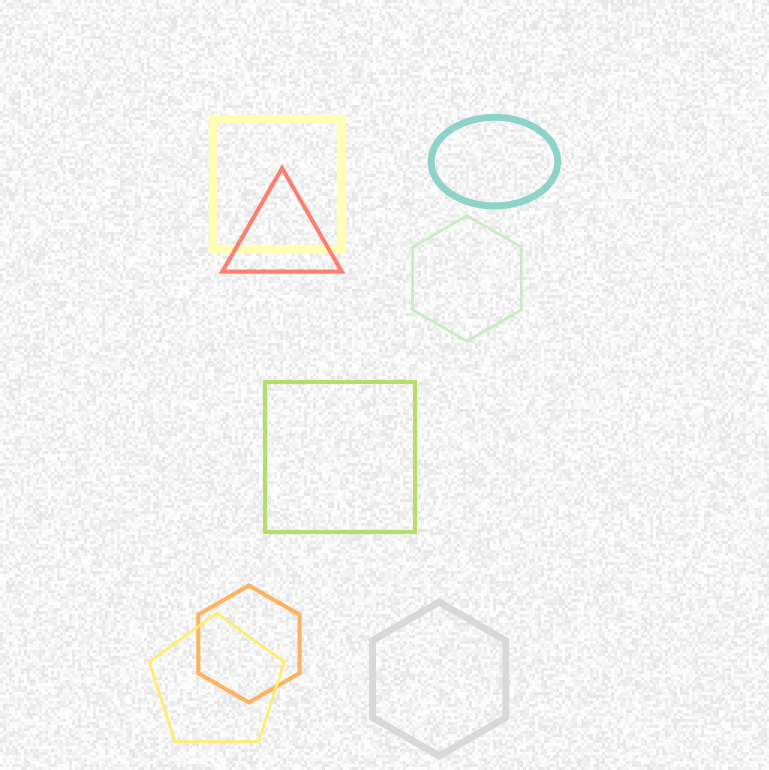[{"shape": "oval", "thickness": 2.5, "radius": 0.41, "center": [0.642, 0.79]}, {"shape": "square", "thickness": 3, "radius": 0.42, "center": [0.36, 0.761]}, {"shape": "triangle", "thickness": 1.5, "radius": 0.45, "center": [0.366, 0.692]}, {"shape": "hexagon", "thickness": 1.5, "radius": 0.38, "center": [0.323, 0.164]}, {"shape": "square", "thickness": 1.5, "radius": 0.49, "center": [0.442, 0.406]}, {"shape": "hexagon", "thickness": 2.5, "radius": 0.5, "center": [0.57, 0.118]}, {"shape": "hexagon", "thickness": 1, "radius": 0.41, "center": [0.606, 0.638]}, {"shape": "pentagon", "thickness": 1, "radius": 0.46, "center": [0.282, 0.112]}]